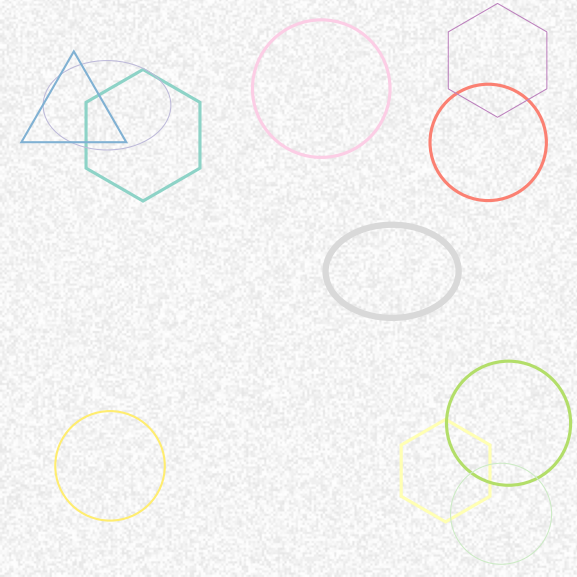[{"shape": "hexagon", "thickness": 1.5, "radius": 0.57, "center": [0.248, 0.765]}, {"shape": "hexagon", "thickness": 1.5, "radius": 0.44, "center": [0.772, 0.184]}, {"shape": "oval", "thickness": 0.5, "radius": 0.55, "center": [0.185, 0.817]}, {"shape": "circle", "thickness": 1.5, "radius": 0.5, "center": [0.845, 0.753]}, {"shape": "triangle", "thickness": 1, "radius": 0.52, "center": [0.128, 0.805]}, {"shape": "circle", "thickness": 1.5, "radius": 0.54, "center": [0.881, 0.266]}, {"shape": "circle", "thickness": 1.5, "radius": 0.6, "center": [0.556, 0.846]}, {"shape": "oval", "thickness": 3, "radius": 0.58, "center": [0.679, 0.529]}, {"shape": "hexagon", "thickness": 0.5, "radius": 0.49, "center": [0.862, 0.895]}, {"shape": "circle", "thickness": 0.5, "radius": 0.44, "center": [0.868, 0.11]}, {"shape": "circle", "thickness": 1, "radius": 0.47, "center": [0.191, 0.192]}]